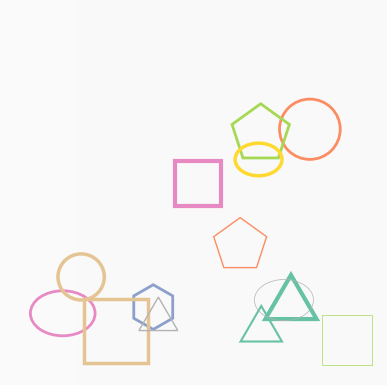[{"shape": "triangle", "thickness": 1.5, "radius": 0.31, "center": [0.674, 0.144]}, {"shape": "triangle", "thickness": 3, "radius": 0.38, "center": [0.751, 0.209]}, {"shape": "circle", "thickness": 2, "radius": 0.39, "center": [0.8, 0.664]}, {"shape": "pentagon", "thickness": 1, "radius": 0.36, "center": [0.62, 0.363]}, {"shape": "hexagon", "thickness": 2, "radius": 0.29, "center": [0.395, 0.202]}, {"shape": "oval", "thickness": 2, "radius": 0.42, "center": [0.162, 0.186]}, {"shape": "square", "thickness": 3, "radius": 0.3, "center": [0.512, 0.523]}, {"shape": "square", "thickness": 0.5, "radius": 0.33, "center": [0.895, 0.116]}, {"shape": "pentagon", "thickness": 2, "radius": 0.39, "center": [0.673, 0.653]}, {"shape": "oval", "thickness": 2.5, "radius": 0.3, "center": [0.667, 0.586]}, {"shape": "circle", "thickness": 2.5, "radius": 0.3, "center": [0.209, 0.281]}, {"shape": "square", "thickness": 2.5, "radius": 0.41, "center": [0.299, 0.139]}, {"shape": "oval", "thickness": 0.5, "radius": 0.38, "center": [0.733, 0.221]}, {"shape": "triangle", "thickness": 1, "radius": 0.29, "center": [0.409, 0.17]}]